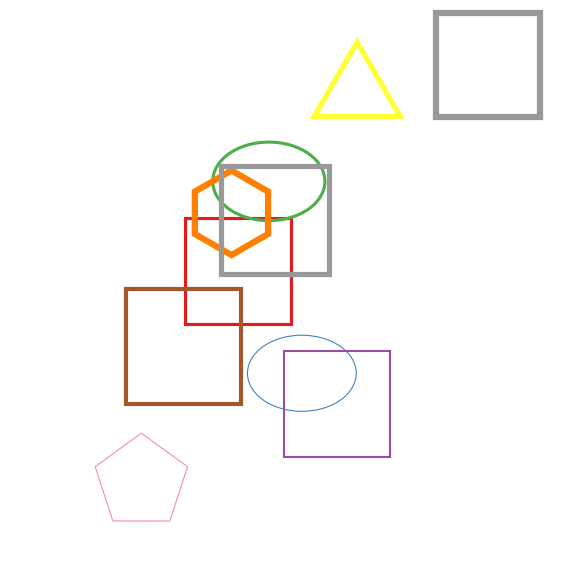[{"shape": "square", "thickness": 1.5, "radius": 0.46, "center": [0.411, 0.53]}, {"shape": "oval", "thickness": 0.5, "radius": 0.47, "center": [0.523, 0.353]}, {"shape": "oval", "thickness": 1.5, "radius": 0.49, "center": [0.466, 0.685]}, {"shape": "square", "thickness": 1, "radius": 0.46, "center": [0.583, 0.299]}, {"shape": "hexagon", "thickness": 3, "radius": 0.37, "center": [0.401, 0.631]}, {"shape": "triangle", "thickness": 2.5, "radius": 0.43, "center": [0.618, 0.841]}, {"shape": "square", "thickness": 2, "radius": 0.5, "center": [0.318, 0.399]}, {"shape": "pentagon", "thickness": 0.5, "radius": 0.42, "center": [0.245, 0.165]}, {"shape": "square", "thickness": 2.5, "radius": 0.47, "center": [0.476, 0.618]}, {"shape": "square", "thickness": 3, "radius": 0.45, "center": [0.845, 0.886]}]